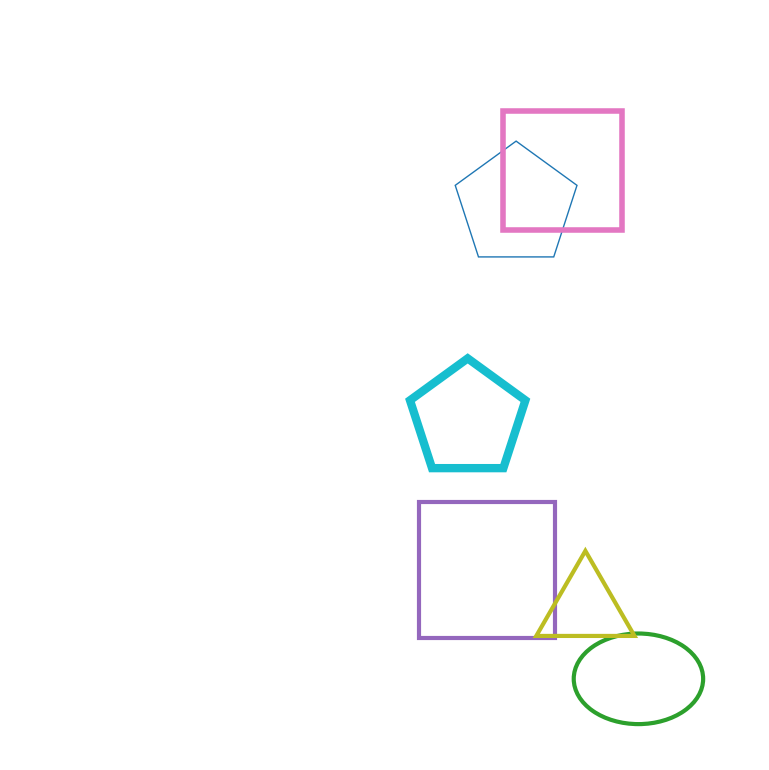[{"shape": "pentagon", "thickness": 0.5, "radius": 0.42, "center": [0.67, 0.734]}, {"shape": "oval", "thickness": 1.5, "radius": 0.42, "center": [0.829, 0.118]}, {"shape": "square", "thickness": 1.5, "radius": 0.44, "center": [0.633, 0.26]}, {"shape": "square", "thickness": 2, "radius": 0.39, "center": [0.73, 0.779]}, {"shape": "triangle", "thickness": 1.5, "radius": 0.37, "center": [0.76, 0.211]}, {"shape": "pentagon", "thickness": 3, "radius": 0.39, "center": [0.607, 0.456]}]